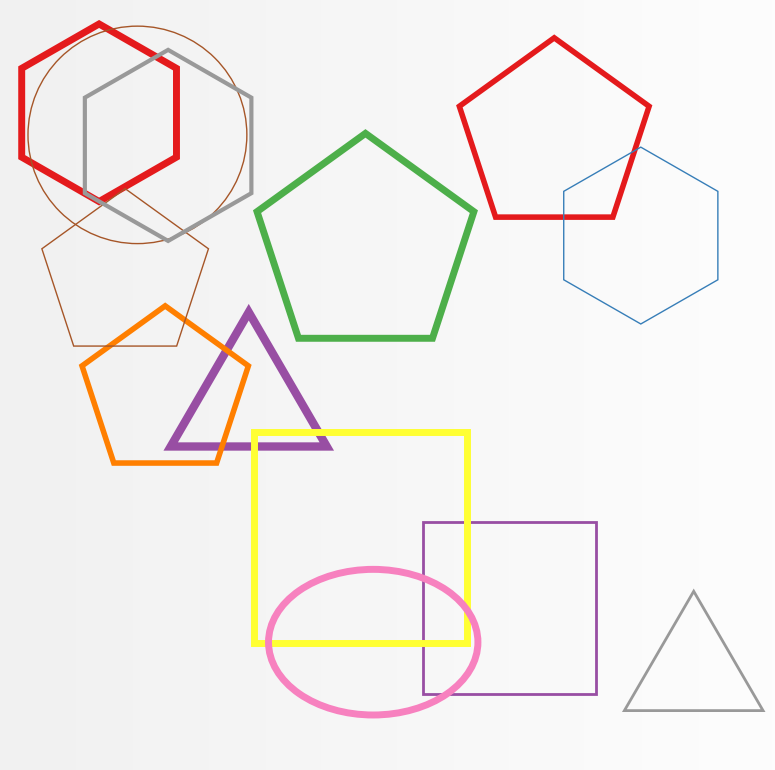[{"shape": "pentagon", "thickness": 2, "radius": 0.64, "center": [0.715, 0.822]}, {"shape": "hexagon", "thickness": 2.5, "radius": 0.58, "center": [0.128, 0.854]}, {"shape": "hexagon", "thickness": 0.5, "radius": 0.57, "center": [0.827, 0.694]}, {"shape": "pentagon", "thickness": 2.5, "radius": 0.74, "center": [0.472, 0.68]}, {"shape": "square", "thickness": 1, "radius": 0.56, "center": [0.658, 0.21]}, {"shape": "triangle", "thickness": 3, "radius": 0.58, "center": [0.321, 0.478]}, {"shape": "pentagon", "thickness": 2, "radius": 0.56, "center": [0.213, 0.49]}, {"shape": "square", "thickness": 2.5, "radius": 0.69, "center": [0.465, 0.302]}, {"shape": "circle", "thickness": 0.5, "radius": 0.71, "center": [0.177, 0.825]}, {"shape": "pentagon", "thickness": 0.5, "radius": 0.57, "center": [0.162, 0.642]}, {"shape": "oval", "thickness": 2.5, "radius": 0.68, "center": [0.482, 0.166]}, {"shape": "triangle", "thickness": 1, "radius": 0.52, "center": [0.895, 0.129]}, {"shape": "hexagon", "thickness": 1.5, "radius": 0.62, "center": [0.217, 0.811]}]